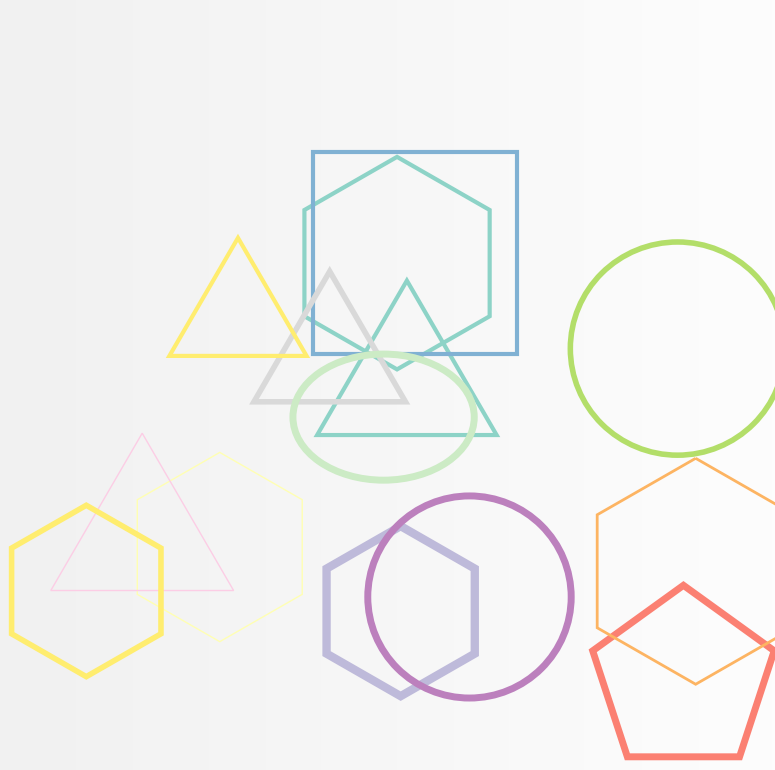[{"shape": "triangle", "thickness": 1.5, "radius": 0.67, "center": [0.525, 0.502]}, {"shape": "hexagon", "thickness": 1.5, "radius": 0.69, "center": [0.512, 0.658]}, {"shape": "hexagon", "thickness": 0.5, "radius": 0.61, "center": [0.284, 0.29]}, {"shape": "hexagon", "thickness": 3, "radius": 0.55, "center": [0.517, 0.206]}, {"shape": "pentagon", "thickness": 2.5, "radius": 0.62, "center": [0.882, 0.117]}, {"shape": "square", "thickness": 1.5, "radius": 0.66, "center": [0.536, 0.671]}, {"shape": "hexagon", "thickness": 1, "radius": 0.73, "center": [0.898, 0.258]}, {"shape": "circle", "thickness": 2, "radius": 0.69, "center": [0.874, 0.547]}, {"shape": "triangle", "thickness": 0.5, "radius": 0.68, "center": [0.183, 0.301]}, {"shape": "triangle", "thickness": 2, "radius": 0.56, "center": [0.425, 0.535]}, {"shape": "circle", "thickness": 2.5, "radius": 0.66, "center": [0.606, 0.225]}, {"shape": "oval", "thickness": 2.5, "radius": 0.58, "center": [0.495, 0.458]}, {"shape": "triangle", "thickness": 1.5, "radius": 0.51, "center": [0.307, 0.589]}, {"shape": "hexagon", "thickness": 2, "radius": 0.56, "center": [0.111, 0.233]}]